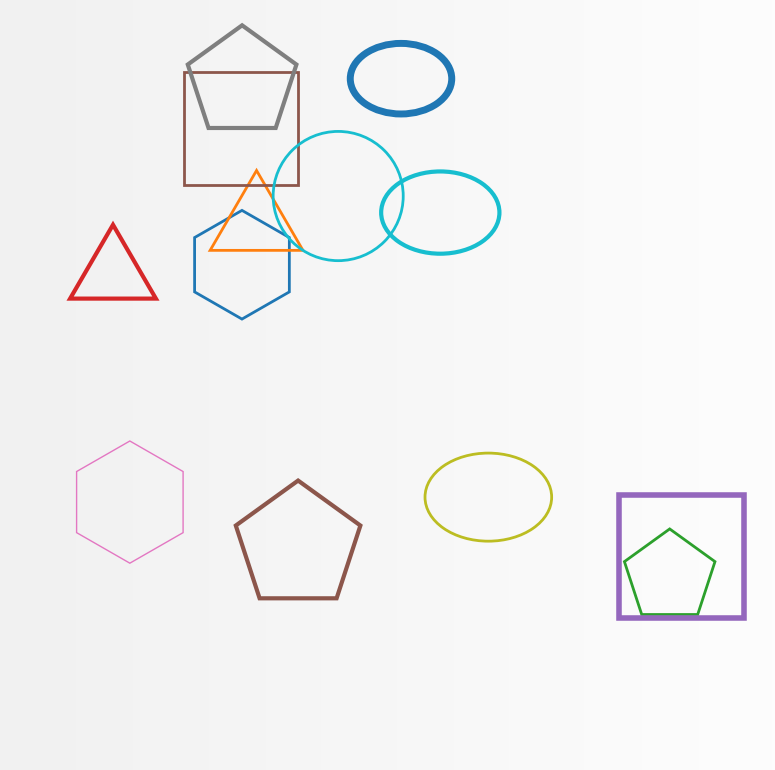[{"shape": "hexagon", "thickness": 1, "radius": 0.35, "center": [0.312, 0.656]}, {"shape": "oval", "thickness": 2.5, "radius": 0.33, "center": [0.517, 0.898]}, {"shape": "triangle", "thickness": 1, "radius": 0.35, "center": [0.331, 0.709]}, {"shape": "pentagon", "thickness": 1, "radius": 0.31, "center": [0.864, 0.252]}, {"shape": "triangle", "thickness": 1.5, "radius": 0.32, "center": [0.146, 0.644]}, {"shape": "square", "thickness": 2, "radius": 0.4, "center": [0.879, 0.277]}, {"shape": "pentagon", "thickness": 1.5, "radius": 0.42, "center": [0.385, 0.291]}, {"shape": "square", "thickness": 1, "radius": 0.37, "center": [0.311, 0.833]}, {"shape": "hexagon", "thickness": 0.5, "radius": 0.4, "center": [0.168, 0.348]}, {"shape": "pentagon", "thickness": 1.5, "radius": 0.37, "center": [0.312, 0.893]}, {"shape": "oval", "thickness": 1, "radius": 0.41, "center": [0.63, 0.354]}, {"shape": "circle", "thickness": 1, "radius": 0.42, "center": [0.436, 0.745]}, {"shape": "oval", "thickness": 1.5, "radius": 0.38, "center": [0.568, 0.724]}]